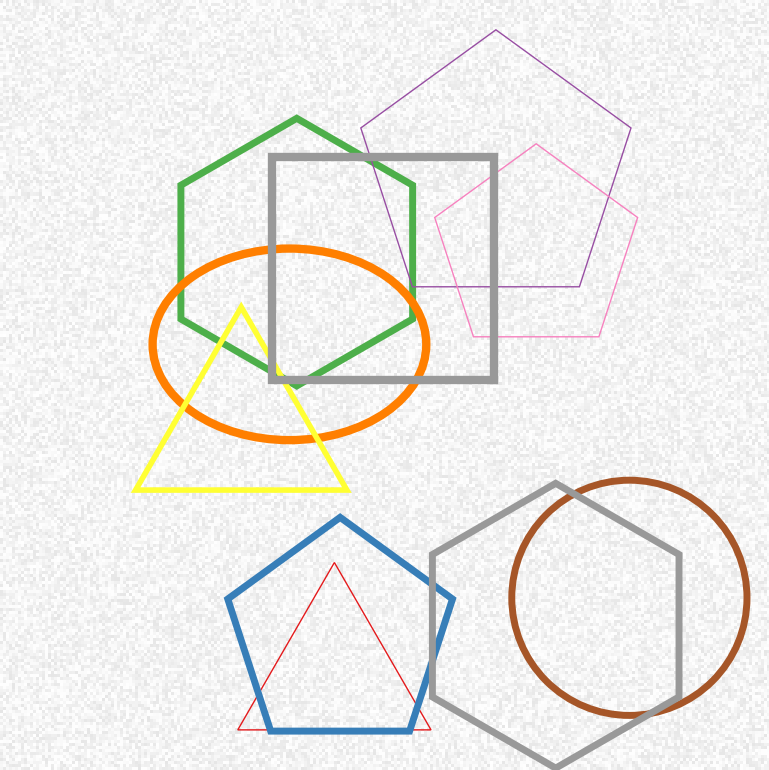[{"shape": "triangle", "thickness": 0.5, "radius": 0.72, "center": [0.434, 0.125]}, {"shape": "pentagon", "thickness": 2.5, "radius": 0.77, "center": [0.442, 0.175]}, {"shape": "hexagon", "thickness": 2.5, "radius": 0.87, "center": [0.385, 0.673]}, {"shape": "pentagon", "thickness": 0.5, "radius": 0.92, "center": [0.644, 0.777]}, {"shape": "oval", "thickness": 3, "radius": 0.89, "center": [0.376, 0.553]}, {"shape": "triangle", "thickness": 2, "radius": 0.79, "center": [0.313, 0.443]}, {"shape": "circle", "thickness": 2.5, "radius": 0.76, "center": [0.817, 0.224]}, {"shape": "pentagon", "thickness": 0.5, "radius": 0.69, "center": [0.696, 0.675]}, {"shape": "hexagon", "thickness": 2.5, "radius": 0.92, "center": [0.722, 0.187]}, {"shape": "square", "thickness": 3, "radius": 0.72, "center": [0.497, 0.652]}]